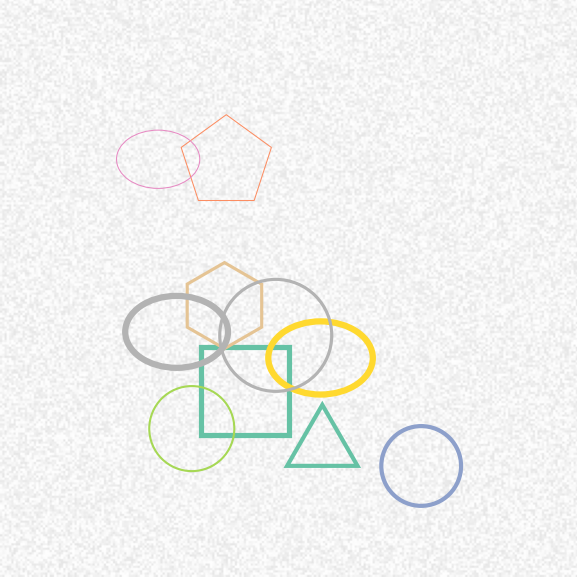[{"shape": "triangle", "thickness": 2, "radius": 0.35, "center": [0.558, 0.228]}, {"shape": "square", "thickness": 2.5, "radius": 0.38, "center": [0.424, 0.321]}, {"shape": "pentagon", "thickness": 0.5, "radius": 0.41, "center": [0.392, 0.718]}, {"shape": "circle", "thickness": 2, "radius": 0.35, "center": [0.729, 0.192]}, {"shape": "oval", "thickness": 0.5, "radius": 0.36, "center": [0.274, 0.723]}, {"shape": "circle", "thickness": 1, "radius": 0.37, "center": [0.332, 0.257]}, {"shape": "oval", "thickness": 3, "radius": 0.45, "center": [0.555, 0.379]}, {"shape": "hexagon", "thickness": 1.5, "radius": 0.37, "center": [0.389, 0.47]}, {"shape": "oval", "thickness": 3, "radius": 0.44, "center": [0.306, 0.424]}, {"shape": "circle", "thickness": 1.5, "radius": 0.48, "center": [0.477, 0.418]}]